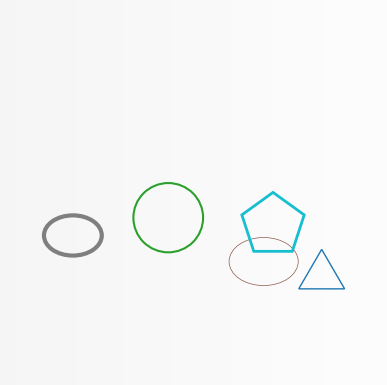[{"shape": "triangle", "thickness": 1, "radius": 0.34, "center": [0.83, 0.284]}, {"shape": "circle", "thickness": 1.5, "radius": 0.45, "center": [0.434, 0.435]}, {"shape": "oval", "thickness": 0.5, "radius": 0.45, "center": [0.68, 0.321]}, {"shape": "oval", "thickness": 3, "radius": 0.37, "center": [0.188, 0.388]}, {"shape": "pentagon", "thickness": 2, "radius": 0.42, "center": [0.705, 0.416]}]